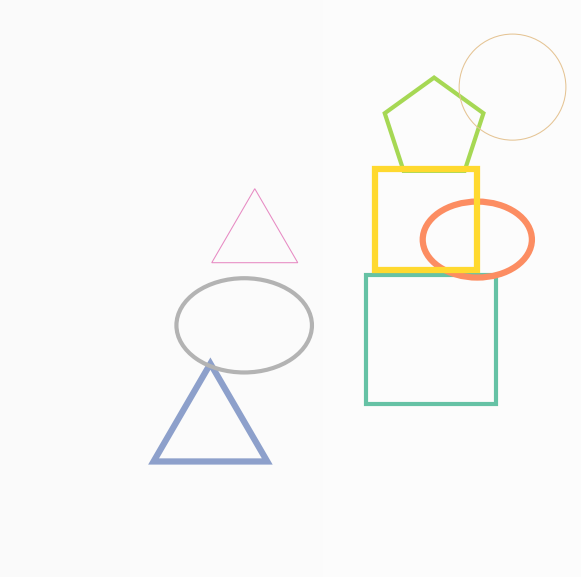[{"shape": "square", "thickness": 2, "radius": 0.56, "center": [0.741, 0.411]}, {"shape": "oval", "thickness": 3, "radius": 0.47, "center": [0.821, 0.584]}, {"shape": "triangle", "thickness": 3, "radius": 0.56, "center": [0.362, 0.257]}, {"shape": "triangle", "thickness": 0.5, "radius": 0.43, "center": [0.438, 0.587]}, {"shape": "pentagon", "thickness": 2, "radius": 0.45, "center": [0.747, 0.775]}, {"shape": "square", "thickness": 3, "radius": 0.44, "center": [0.733, 0.619]}, {"shape": "circle", "thickness": 0.5, "radius": 0.46, "center": [0.882, 0.848]}, {"shape": "oval", "thickness": 2, "radius": 0.58, "center": [0.42, 0.436]}]